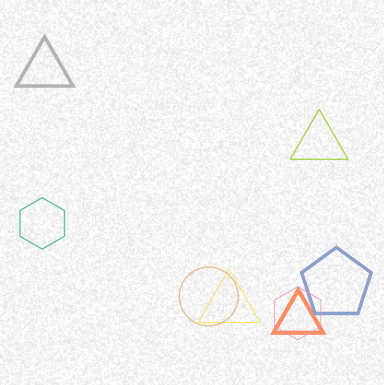[{"shape": "hexagon", "thickness": 1, "radius": 0.33, "center": [0.11, 0.42]}, {"shape": "triangle", "thickness": 3, "radius": 0.37, "center": [0.775, 0.173]}, {"shape": "pentagon", "thickness": 2.5, "radius": 0.47, "center": [0.874, 0.263]}, {"shape": "hexagon", "thickness": 0.5, "radius": 0.35, "center": [0.773, 0.186]}, {"shape": "triangle", "thickness": 1, "radius": 0.43, "center": [0.829, 0.63]}, {"shape": "triangle", "thickness": 0.5, "radius": 0.46, "center": [0.595, 0.209]}, {"shape": "circle", "thickness": 1, "radius": 0.38, "center": [0.542, 0.23]}, {"shape": "triangle", "thickness": 2.5, "radius": 0.43, "center": [0.116, 0.819]}]